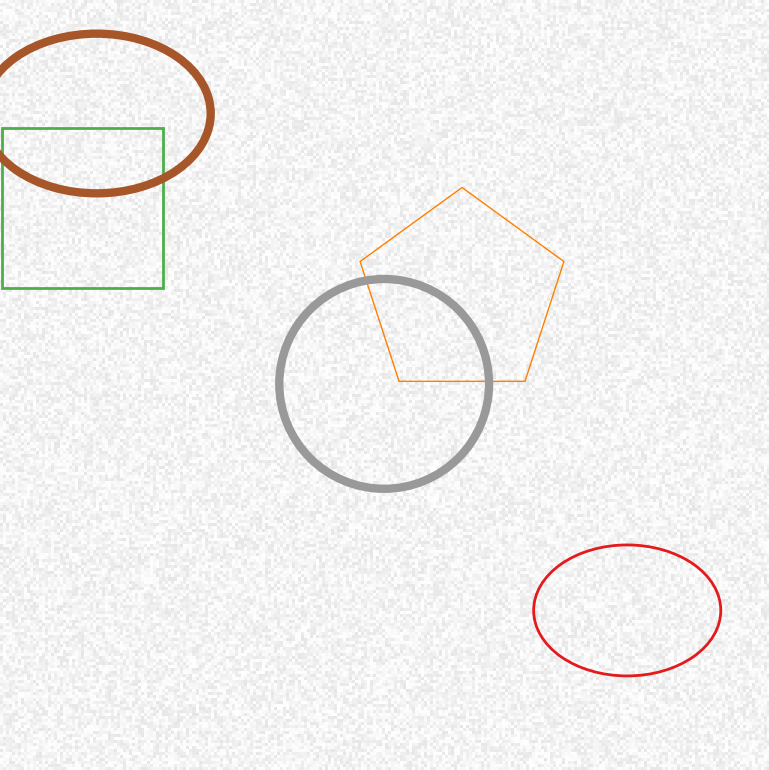[{"shape": "oval", "thickness": 1, "radius": 0.61, "center": [0.815, 0.207]}, {"shape": "square", "thickness": 1, "radius": 0.52, "center": [0.108, 0.73]}, {"shape": "pentagon", "thickness": 0.5, "radius": 0.7, "center": [0.6, 0.617]}, {"shape": "oval", "thickness": 3, "radius": 0.74, "center": [0.126, 0.853]}, {"shape": "circle", "thickness": 3, "radius": 0.68, "center": [0.499, 0.501]}]